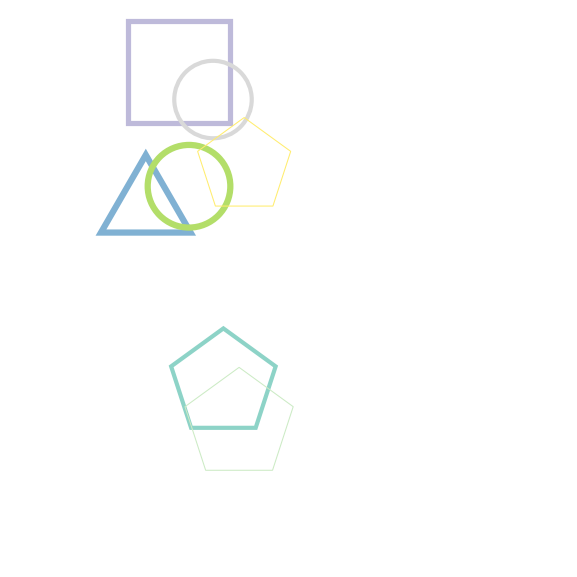[{"shape": "pentagon", "thickness": 2, "radius": 0.48, "center": [0.387, 0.335]}, {"shape": "square", "thickness": 2.5, "radius": 0.44, "center": [0.31, 0.874]}, {"shape": "triangle", "thickness": 3, "radius": 0.45, "center": [0.252, 0.641]}, {"shape": "circle", "thickness": 3, "radius": 0.36, "center": [0.327, 0.677]}, {"shape": "circle", "thickness": 2, "radius": 0.34, "center": [0.369, 0.827]}, {"shape": "pentagon", "thickness": 0.5, "radius": 0.49, "center": [0.414, 0.264]}, {"shape": "pentagon", "thickness": 0.5, "radius": 0.42, "center": [0.423, 0.711]}]